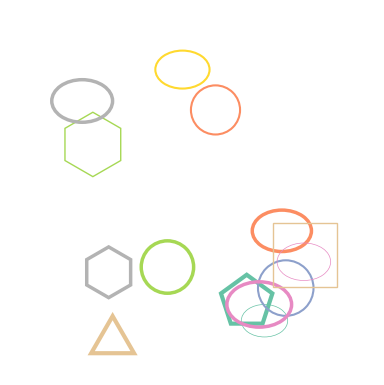[{"shape": "pentagon", "thickness": 3, "radius": 0.35, "center": [0.641, 0.216]}, {"shape": "oval", "thickness": 0.5, "radius": 0.3, "center": [0.687, 0.167]}, {"shape": "circle", "thickness": 1.5, "radius": 0.32, "center": [0.56, 0.714]}, {"shape": "oval", "thickness": 2.5, "radius": 0.38, "center": [0.732, 0.4]}, {"shape": "circle", "thickness": 1.5, "radius": 0.36, "center": [0.742, 0.252]}, {"shape": "oval", "thickness": 0.5, "radius": 0.35, "center": [0.789, 0.32]}, {"shape": "oval", "thickness": 2.5, "radius": 0.42, "center": [0.673, 0.209]}, {"shape": "circle", "thickness": 2.5, "radius": 0.34, "center": [0.435, 0.306]}, {"shape": "hexagon", "thickness": 1, "radius": 0.42, "center": [0.241, 0.625]}, {"shape": "oval", "thickness": 1.5, "radius": 0.35, "center": [0.474, 0.819]}, {"shape": "square", "thickness": 1, "radius": 0.41, "center": [0.793, 0.338]}, {"shape": "triangle", "thickness": 3, "radius": 0.32, "center": [0.293, 0.115]}, {"shape": "oval", "thickness": 2.5, "radius": 0.39, "center": [0.213, 0.738]}, {"shape": "hexagon", "thickness": 2.5, "radius": 0.33, "center": [0.282, 0.293]}]